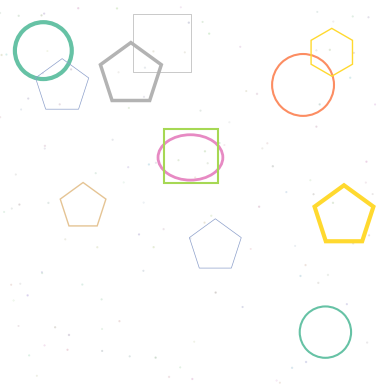[{"shape": "circle", "thickness": 1.5, "radius": 0.33, "center": [0.845, 0.137]}, {"shape": "circle", "thickness": 3, "radius": 0.37, "center": [0.113, 0.869]}, {"shape": "circle", "thickness": 1.5, "radius": 0.4, "center": [0.787, 0.779]}, {"shape": "pentagon", "thickness": 0.5, "radius": 0.36, "center": [0.161, 0.775]}, {"shape": "pentagon", "thickness": 0.5, "radius": 0.35, "center": [0.559, 0.361]}, {"shape": "oval", "thickness": 2, "radius": 0.42, "center": [0.495, 0.591]}, {"shape": "square", "thickness": 1.5, "radius": 0.35, "center": [0.496, 0.594]}, {"shape": "hexagon", "thickness": 1, "radius": 0.31, "center": [0.862, 0.864]}, {"shape": "pentagon", "thickness": 3, "radius": 0.4, "center": [0.893, 0.438]}, {"shape": "pentagon", "thickness": 1, "radius": 0.31, "center": [0.216, 0.464]}, {"shape": "pentagon", "thickness": 2.5, "radius": 0.42, "center": [0.34, 0.806]}, {"shape": "square", "thickness": 0.5, "radius": 0.37, "center": [0.422, 0.888]}]